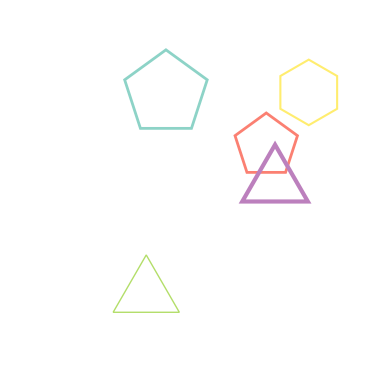[{"shape": "pentagon", "thickness": 2, "radius": 0.56, "center": [0.431, 0.758]}, {"shape": "pentagon", "thickness": 2, "radius": 0.43, "center": [0.692, 0.621]}, {"shape": "triangle", "thickness": 1, "radius": 0.5, "center": [0.38, 0.239]}, {"shape": "triangle", "thickness": 3, "radius": 0.49, "center": [0.714, 0.526]}, {"shape": "hexagon", "thickness": 1.5, "radius": 0.43, "center": [0.802, 0.76]}]